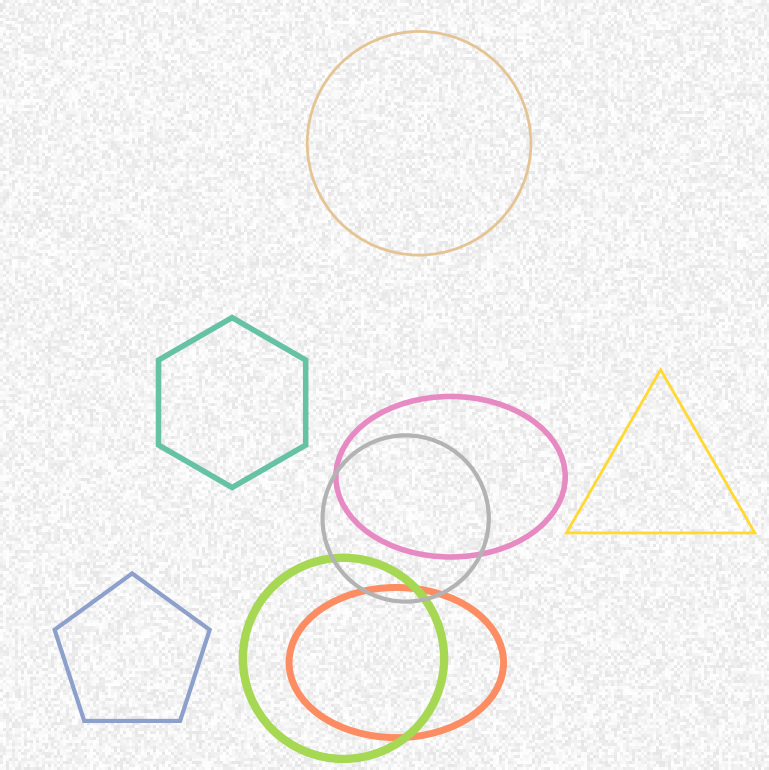[{"shape": "hexagon", "thickness": 2, "radius": 0.55, "center": [0.301, 0.477]}, {"shape": "oval", "thickness": 2.5, "radius": 0.7, "center": [0.515, 0.14]}, {"shape": "pentagon", "thickness": 1.5, "radius": 0.53, "center": [0.172, 0.149]}, {"shape": "oval", "thickness": 2, "radius": 0.74, "center": [0.585, 0.381]}, {"shape": "circle", "thickness": 3, "radius": 0.65, "center": [0.446, 0.145]}, {"shape": "triangle", "thickness": 1, "radius": 0.71, "center": [0.858, 0.379]}, {"shape": "circle", "thickness": 1, "radius": 0.73, "center": [0.544, 0.814]}, {"shape": "circle", "thickness": 1.5, "radius": 0.54, "center": [0.527, 0.327]}]